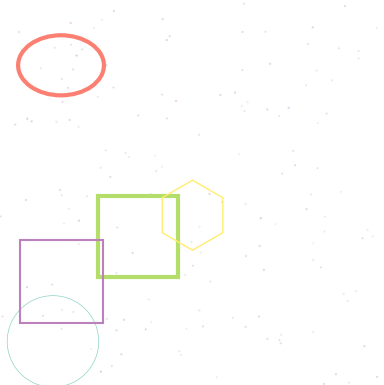[{"shape": "circle", "thickness": 0.5, "radius": 0.59, "center": [0.138, 0.113]}, {"shape": "oval", "thickness": 3, "radius": 0.56, "center": [0.158, 0.83]}, {"shape": "square", "thickness": 3, "radius": 0.52, "center": [0.358, 0.385]}, {"shape": "square", "thickness": 1.5, "radius": 0.54, "center": [0.159, 0.269]}, {"shape": "hexagon", "thickness": 1, "radius": 0.45, "center": [0.5, 0.441]}]